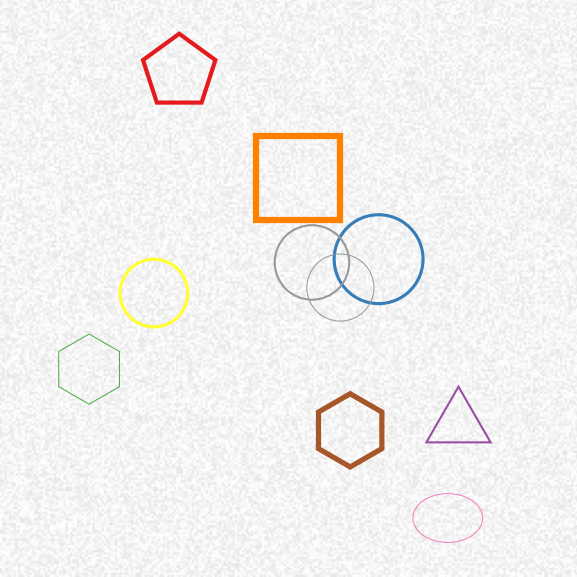[{"shape": "pentagon", "thickness": 2, "radius": 0.33, "center": [0.31, 0.875]}, {"shape": "circle", "thickness": 1.5, "radius": 0.38, "center": [0.656, 0.55]}, {"shape": "hexagon", "thickness": 0.5, "radius": 0.3, "center": [0.154, 0.36]}, {"shape": "triangle", "thickness": 1, "radius": 0.32, "center": [0.794, 0.265]}, {"shape": "square", "thickness": 3, "radius": 0.36, "center": [0.516, 0.691]}, {"shape": "circle", "thickness": 1.5, "radius": 0.29, "center": [0.267, 0.492]}, {"shape": "hexagon", "thickness": 2.5, "radius": 0.32, "center": [0.606, 0.254]}, {"shape": "oval", "thickness": 0.5, "radius": 0.3, "center": [0.775, 0.102]}, {"shape": "circle", "thickness": 1, "radius": 0.32, "center": [0.54, 0.545]}, {"shape": "circle", "thickness": 0.5, "radius": 0.29, "center": [0.589, 0.501]}]